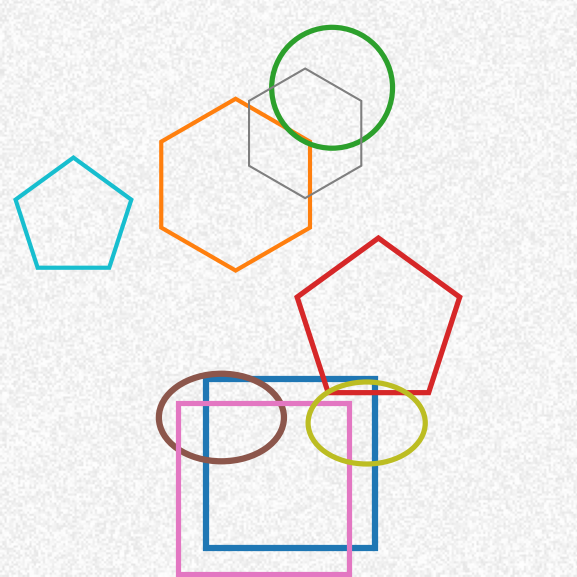[{"shape": "square", "thickness": 3, "radius": 0.73, "center": [0.503, 0.197]}, {"shape": "hexagon", "thickness": 2, "radius": 0.74, "center": [0.408, 0.679]}, {"shape": "circle", "thickness": 2.5, "radius": 0.52, "center": [0.575, 0.847]}, {"shape": "pentagon", "thickness": 2.5, "radius": 0.74, "center": [0.655, 0.439]}, {"shape": "oval", "thickness": 3, "radius": 0.54, "center": [0.383, 0.276]}, {"shape": "square", "thickness": 2.5, "radius": 0.74, "center": [0.456, 0.154]}, {"shape": "hexagon", "thickness": 1, "radius": 0.56, "center": [0.528, 0.768]}, {"shape": "oval", "thickness": 2.5, "radius": 0.51, "center": [0.635, 0.267]}, {"shape": "pentagon", "thickness": 2, "radius": 0.53, "center": [0.127, 0.621]}]